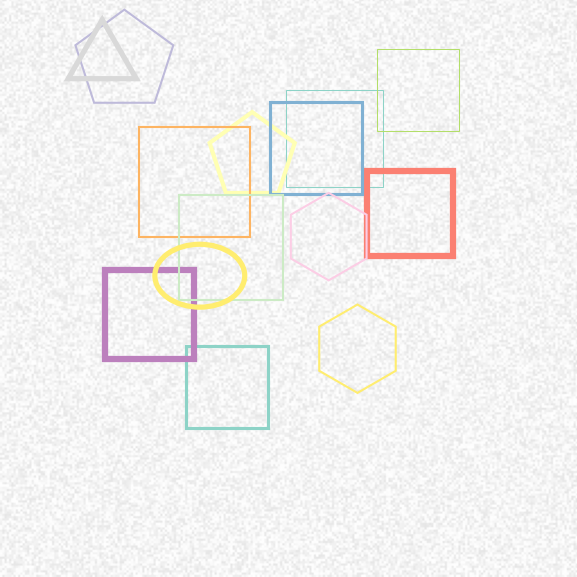[{"shape": "square", "thickness": 0.5, "radius": 0.42, "center": [0.579, 0.759]}, {"shape": "square", "thickness": 1.5, "radius": 0.36, "center": [0.393, 0.329]}, {"shape": "pentagon", "thickness": 2, "radius": 0.39, "center": [0.437, 0.728]}, {"shape": "pentagon", "thickness": 1, "radius": 0.45, "center": [0.215, 0.893]}, {"shape": "square", "thickness": 3, "radius": 0.37, "center": [0.71, 0.629]}, {"shape": "square", "thickness": 1.5, "radius": 0.4, "center": [0.548, 0.743]}, {"shape": "square", "thickness": 1, "radius": 0.48, "center": [0.337, 0.684]}, {"shape": "square", "thickness": 0.5, "radius": 0.36, "center": [0.724, 0.843]}, {"shape": "hexagon", "thickness": 1, "radius": 0.38, "center": [0.569, 0.589]}, {"shape": "triangle", "thickness": 2.5, "radius": 0.34, "center": [0.177, 0.897]}, {"shape": "square", "thickness": 3, "radius": 0.38, "center": [0.259, 0.454]}, {"shape": "square", "thickness": 1, "radius": 0.45, "center": [0.4, 0.57]}, {"shape": "hexagon", "thickness": 1, "radius": 0.38, "center": [0.619, 0.395]}, {"shape": "oval", "thickness": 2.5, "radius": 0.39, "center": [0.346, 0.522]}]